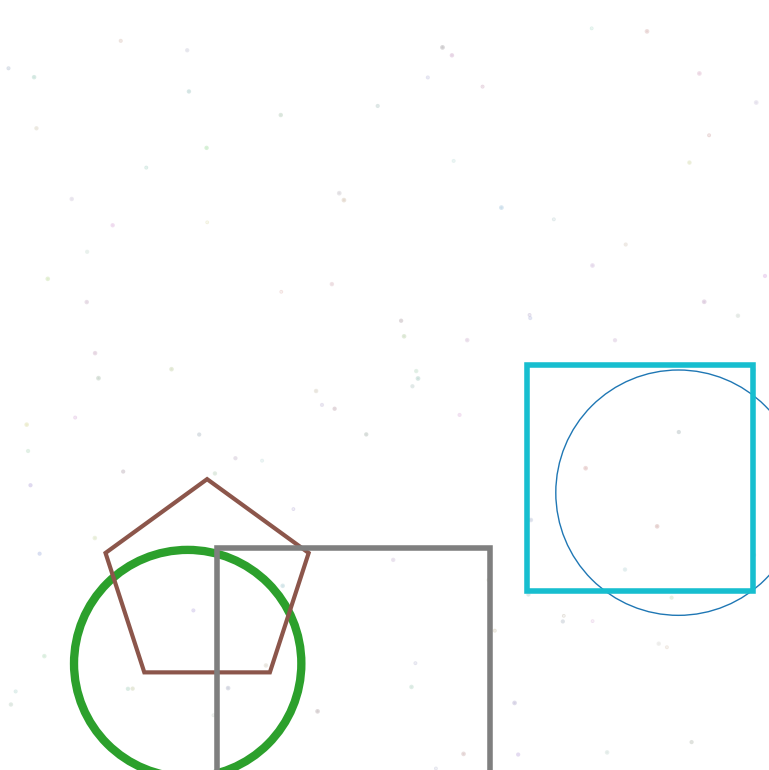[{"shape": "circle", "thickness": 0.5, "radius": 0.8, "center": [0.881, 0.36]}, {"shape": "circle", "thickness": 3, "radius": 0.74, "center": [0.244, 0.138]}, {"shape": "pentagon", "thickness": 1.5, "radius": 0.69, "center": [0.269, 0.239]}, {"shape": "square", "thickness": 2, "radius": 0.89, "center": [0.46, 0.111]}, {"shape": "square", "thickness": 2, "radius": 0.73, "center": [0.831, 0.379]}]